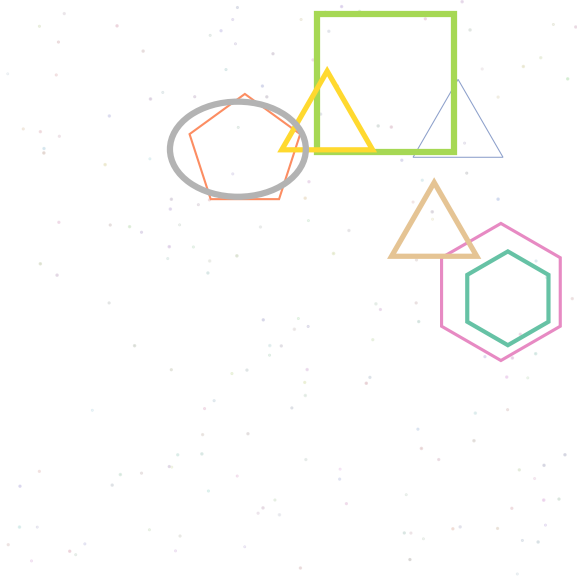[{"shape": "hexagon", "thickness": 2, "radius": 0.41, "center": [0.879, 0.483]}, {"shape": "pentagon", "thickness": 1, "radius": 0.5, "center": [0.424, 0.736]}, {"shape": "triangle", "thickness": 0.5, "radius": 0.45, "center": [0.793, 0.772]}, {"shape": "hexagon", "thickness": 1.5, "radius": 0.59, "center": [0.867, 0.494]}, {"shape": "square", "thickness": 3, "radius": 0.6, "center": [0.668, 0.855]}, {"shape": "triangle", "thickness": 2.5, "radius": 0.45, "center": [0.567, 0.785]}, {"shape": "triangle", "thickness": 2.5, "radius": 0.43, "center": [0.752, 0.598]}, {"shape": "oval", "thickness": 3, "radius": 0.59, "center": [0.412, 0.741]}]